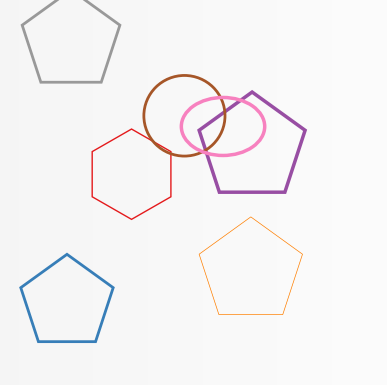[{"shape": "hexagon", "thickness": 1, "radius": 0.59, "center": [0.339, 0.548]}, {"shape": "pentagon", "thickness": 2, "radius": 0.63, "center": [0.173, 0.214]}, {"shape": "pentagon", "thickness": 2.5, "radius": 0.72, "center": [0.651, 0.617]}, {"shape": "pentagon", "thickness": 0.5, "radius": 0.7, "center": [0.647, 0.296]}, {"shape": "circle", "thickness": 2, "radius": 0.52, "center": [0.476, 0.699]}, {"shape": "oval", "thickness": 2.5, "radius": 0.54, "center": [0.576, 0.672]}, {"shape": "pentagon", "thickness": 2, "radius": 0.66, "center": [0.183, 0.894]}]